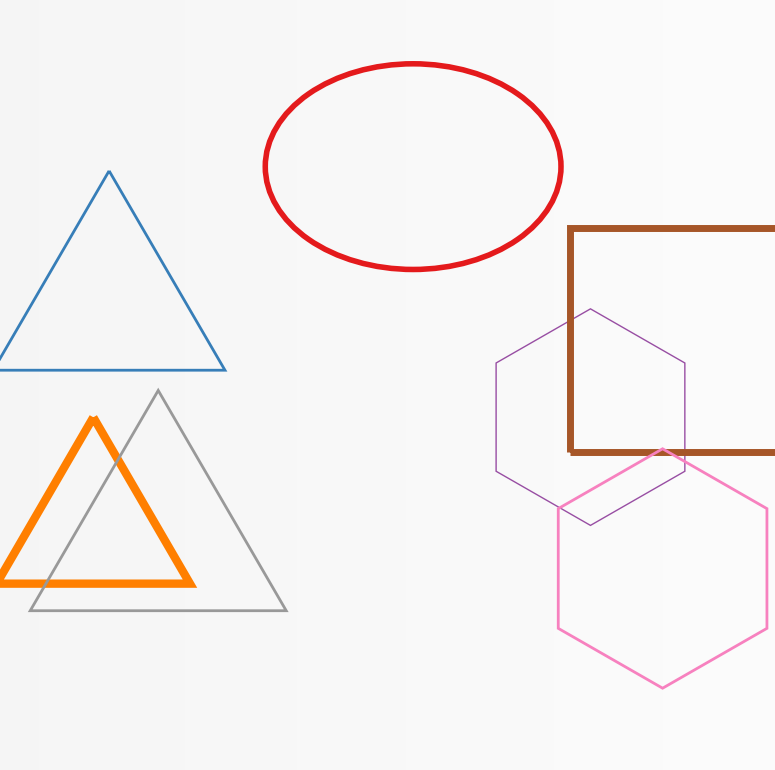[{"shape": "oval", "thickness": 2, "radius": 0.95, "center": [0.533, 0.784]}, {"shape": "triangle", "thickness": 1, "radius": 0.86, "center": [0.141, 0.606]}, {"shape": "hexagon", "thickness": 0.5, "radius": 0.7, "center": [0.762, 0.458]}, {"shape": "triangle", "thickness": 3, "radius": 0.72, "center": [0.12, 0.314]}, {"shape": "square", "thickness": 2.5, "radius": 0.73, "center": [0.881, 0.559]}, {"shape": "hexagon", "thickness": 1, "radius": 0.78, "center": [0.855, 0.262]}, {"shape": "triangle", "thickness": 1, "radius": 0.95, "center": [0.204, 0.302]}]